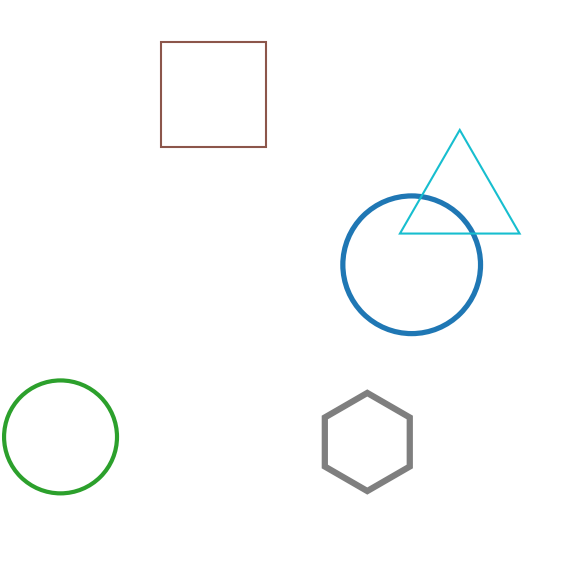[{"shape": "circle", "thickness": 2.5, "radius": 0.6, "center": [0.713, 0.541]}, {"shape": "circle", "thickness": 2, "radius": 0.49, "center": [0.105, 0.243]}, {"shape": "square", "thickness": 1, "radius": 0.46, "center": [0.369, 0.836]}, {"shape": "hexagon", "thickness": 3, "radius": 0.42, "center": [0.636, 0.234]}, {"shape": "triangle", "thickness": 1, "radius": 0.6, "center": [0.796, 0.655]}]